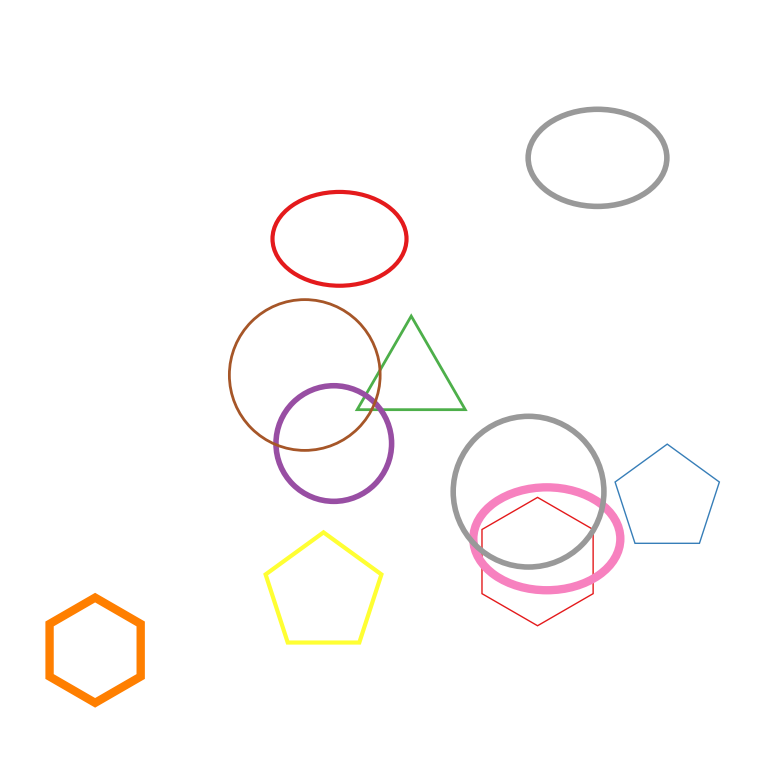[{"shape": "oval", "thickness": 1.5, "radius": 0.44, "center": [0.441, 0.69]}, {"shape": "hexagon", "thickness": 0.5, "radius": 0.42, "center": [0.698, 0.271]}, {"shape": "pentagon", "thickness": 0.5, "radius": 0.36, "center": [0.867, 0.352]}, {"shape": "triangle", "thickness": 1, "radius": 0.41, "center": [0.534, 0.508]}, {"shape": "circle", "thickness": 2, "radius": 0.38, "center": [0.433, 0.424]}, {"shape": "hexagon", "thickness": 3, "radius": 0.34, "center": [0.124, 0.156]}, {"shape": "pentagon", "thickness": 1.5, "radius": 0.4, "center": [0.42, 0.23]}, {"shape": "circle", "thickness": 1, "radius": 0.49, "center": [0.396, 0.513]}, {"shape": "oval", "thickness": 3, "radius": 0.48, "center": [0.71, 0.3]}, {"shape": "circle", "thickness": 2, "radius": 0.49, "center": [0.686, 0.361]}, {"shape": "oval", "thickness": 2, "radius": 0.45, "center": [0.776, 0.795]}]